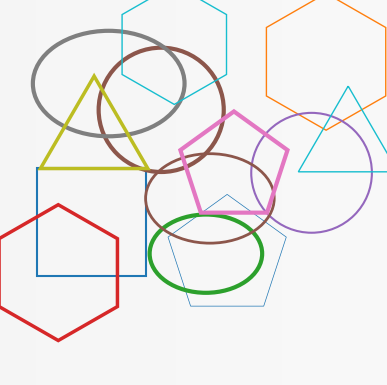[{"shape": "square", "thickness": 1.5, "radius": 0.7, "center": [0.237, 0.423]}, {"shape": "pentagon", "thickness": 0.5, "radius": 0.8, "center": [0.586, 0.335]}, {"shape": "hexagon", "thickness": 1, "radius": 0.89, "center": [0.841, 0.84]}, {"shape": "oval", "thickness": 3, "radius": 0.73, "center": [0.531, 0.341]}, {"shape": "hexagon", "thickness": 2.5, "radius": 0.88, "center": [0.15, 0.292]}, {"shape": "circle", "thickness": 1.5, "radius": 0.78, "center": [0.804, 0.551]}, {"shape": "circle", "thickness": 3, "radius": 0.81, "center": [0.416, 0.715]}, {"shape": "oval", "thickness": 2, "radius": 0.83, "center": [0.542, 0.485]}, {"shape": "pentagon", "thickness": 3, "radius": 0.73, "center": [0.604, 0.565]}, {"shape": "oval", "thickness": 3, "radius": 0.98, "center": [0.281, 0.783]}, {"shape": "triangle", "thickness": 2.5, "radius": 0.8, "center": [0.243, 0.642]}, {"shape": "triangle", "thickness": 1, "radius": 0.74, "center": [0.898, 0.628]}, {"shape": "hexagon", "thickness": 1, "radius": 0.78, "center": [0.45, 0.884]}]